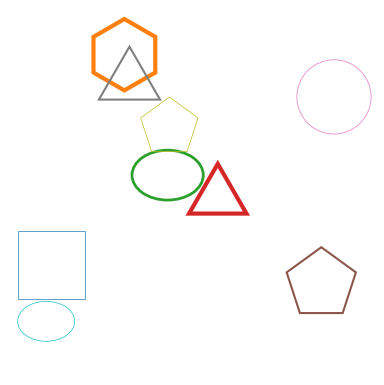[{"shape": "square", "thickness": 0.5, "radius": 0.44, "center": [0.133, 0.311]}, {"shape": "hexagon", "thickness": 3, "radius": 0.46, "center": [0.323, 0.858]}, {"shape": "oval", "thickness": 2, "radius": 0.46, "center": [0.435, 0.545]}, {"shape": "triangle", "thickness": 3, "radius": 0.43, "center": [0.566, 0.488]}, {"shape": "pentagon", "thickness": 1.5, "radius": 0.47, "center": [0.835, 0.263]}, {"shape": "circle", "thickness": 0.5, "radius": 0.48, "center": [0.868, 0.748]}, {"shape": "triangle", "thickness": 1.5, "radius": 0.46, "center": [0.336, 0.787]}, {"shape": "pentagon", "thickness": 0.5, "radius": 0.39, "center": [0.44, 0.669]}, {"shape": "oval", "thickness": 0.5, "radius": 0.37, "center": [0.12, 0.165]}]